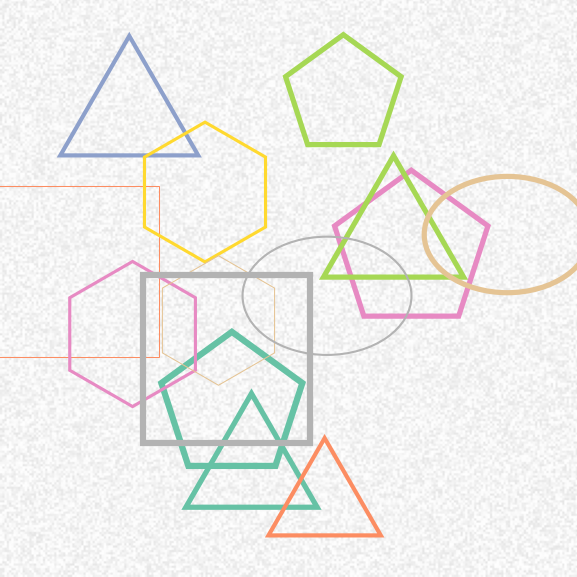[{"shape": "triangle", "thickness": 2.5, "radius": 0.66, "center": [0.435, 0.186]}, {"shape": "pentagon", "thickness": 3, "radius": 0.64, "center": [0.401, 0.296]}, {"shape": "triangle", "thickness": 2, "radius": 0.56, "center": [0.562, 0.128]}, {"shape": "square", "thickness": 0.5, "radius": 0.74, "center": [0.126, 0.529]}, {"shape": "triangle", "thickness": 2, "radius": 0.69, "center": [0.224, 0.799]}, {"shape": "pentagon", "thickness": 2.5, "radius": 0.7, "center": [0.712, 0.565]}, {"shape": "hexagon", "thickness": 1.5, "radius": 0.63, "center": [0.23, 0.421]}, {"shape": "pentagon", "thickness": 2.5, "radius": 0.53, "center": [0.595, 0.834]}, {"shape": "triangle", "thickness": 2.5, "radius": 0.7, "center": [0.681, 0.589]}, {"shape": "hexagon", "thickness": 1.5, "radius": 0.61, "center": [0.355, 0.667]}, {"shape": "hexagon", "thickness": 0.5, "radius": 0.56, "center": [0.378, 0.444]}, {"shape": "oval", "thickness": 2.5, "radius": 0.72, "center": [0.878, 0.593]}, {"shape": "square", "thickness": 3, "radius": 0.73, "center": [0.392, 0.378]}, {"shape": "oval", "thickness": 1, "radius": 0.73, "center": [0.566, 0.487]}]